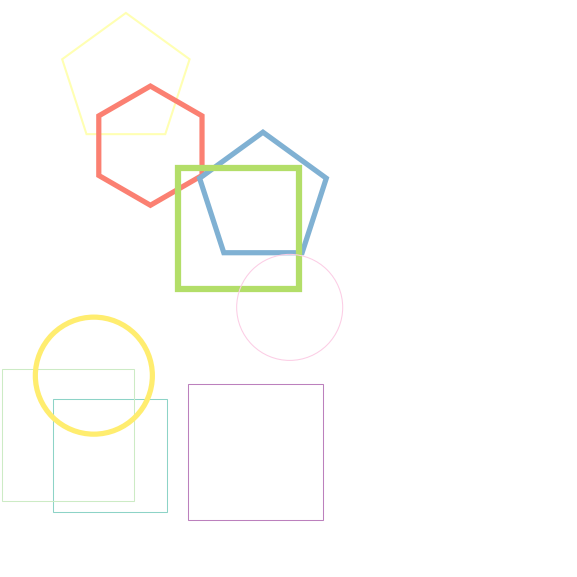[{"shape": "square", "thickness": 0.5, "radius": 0.49, "center": [0.19, 0.211]}, {"shape": "pentagon", "thickness": 1, "radius": 0.58, "center": [0.218, 0.861]}, {"shape": "hexagon", "thickness": 2.5, "radius": 0.52, "center": [0.26, 0.747]}, {"shape": "pentagon", "thickness": 2.5, "radius": 0.58, "center": [0.455, 0.655]}, {"shape": "square", "thickness": 3, "radius": 0.53, "center": [0.413, 0.603]}, {"shape": "circle", "thickness": 0.5, "radius": 0.46, "center": [0.502, 0.467]}, {"shape": "square", "thickness": 0.5, "radius": 0.59, "center": [0.443, 0.216]}, {"shape": "square", "thickness": 0.5, "radius": 0.57, "center": [0.118, 0.246]}, {"shape": "circle", "thickness": 2.5, "radius": 0.51, "center": [0.163, 0.349]}]